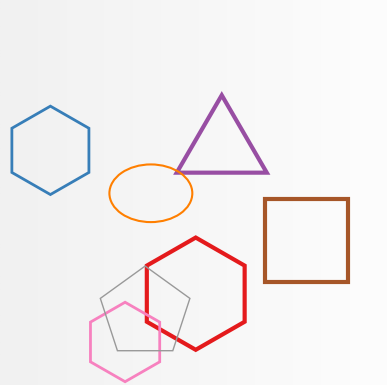[{"shape": "hexagon", "thickness": 3, "radius": 0.73, "center": [0.505, 0.237]}, {"shape": "hexagon", "thickness": 2, "radius": 0.57, "center": [0.13, 0.609]}, {"shape": "triangle", "thickness": 3, "radius": 0.67, "center": [0.572, 0.619]}, {"shape": "oval", "thickness": 1.5, "radius": 0.53, "center": [0.389, 0.498]}, {"shape": "square", "thickness": 3, "radius": 0.53, "center": [0.79, 0.375]}, {"shape": "hexagon", "thickness": 2, "radius": 0.52, "center": [0.323, 0.112]}, {"shape": "pentagon", "thickness": 1, "radius": 0.61, "center": [0.374, 0.187]}]